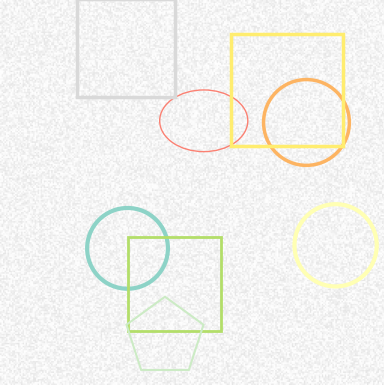[{"shape": "circle", "thickness": 3, "radius": 0.52, "center": [0.331, 0.355]}, {"shape": "circle", "thickness": 3, "radius": 0.53, "center": [0.872, 0.363]}, {"shape": "oval", "thickness": 1, "radius": 0.57, "center": [0.529, 0.686]}, {"shape": "circle", "thickness": 2.5, "radius": 0.56, "center": [0.796, 0.682]}, {"shape": "square", "thickness": 2, "radius": 0.61, "center": [0.453, 0.263]}, {"shape": "square", "thickness": 2.5, "radius": 0.64, "center": [0.327, 0.875]}, {"shape": "pentagon", "thickness": 1.5, "radius": 0.53, "center": [0.429, 0.124]}, {"shape": "square", "thickness": 2.5, "radius": 0.73, "center": [0.746, 0.766]}]